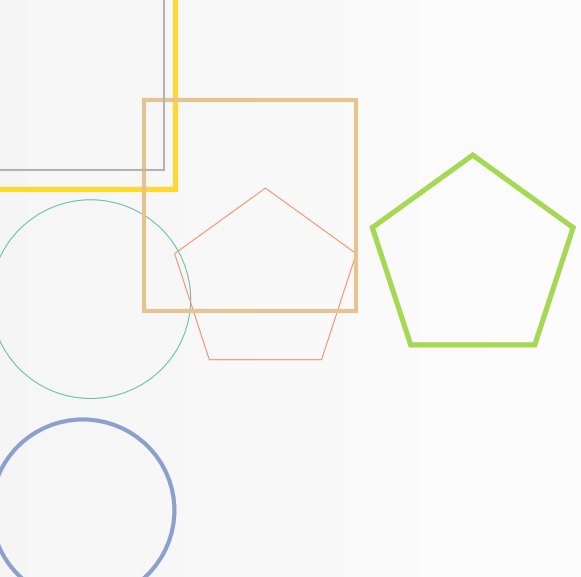[{"shape": "circle", "thickness": 0.5, "radius": 0.86, "center": [0.156, 0.481]}, {"shape": "pentagon", "thickness": 0.5, "radius": 0.82, "center": [0.457, 0.509]}, {"shape": "circle", "thickness": 2, "radius": 0.79, "center": [0.143, 0.115]}, {"shape": "pentagon", "thickness": 2.5, "radius": 0.91, "center": [0.813, 0.549]}, {"shape": "square", "thickness": 2.5, "radius": 0.88, "center": [0.126, 0.847]}, {"shape": "square", "thickness": 2, "radius": 0.91, "center": [0.431, 0.643]}, {"shape": "square", "thickness": 1, "radius": 0.81, "center": [0.12, 0.868]}]